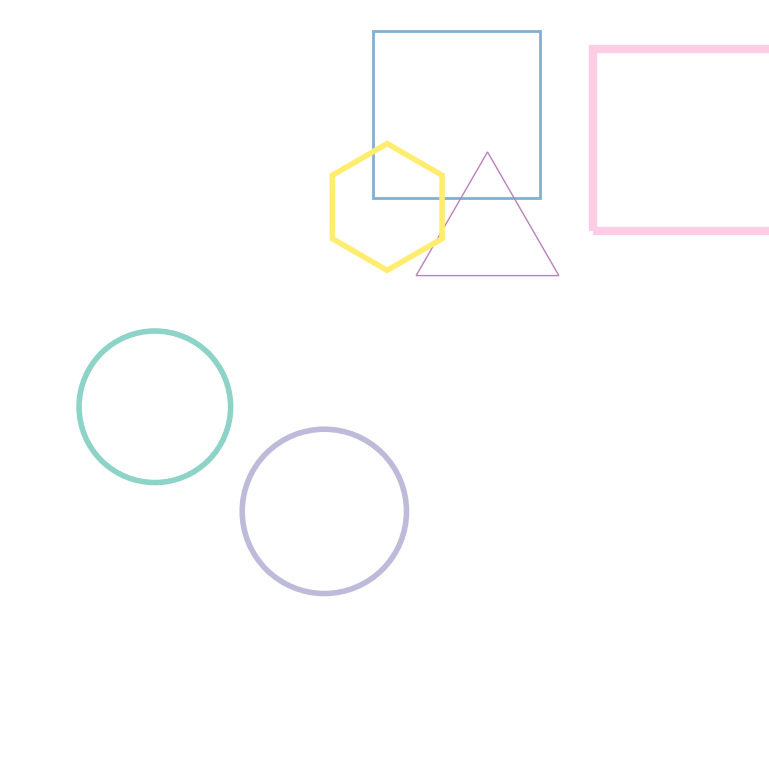[{"shape": "circle", "thickness": 2, "radius": 0.49, "center": [0.201, 0.472]}, {"shape": "circle", "thickness": 2, "radius": 0.53, "center": [0.421, 0.336]}, {"shape": "square", "thickness": 1, "radius": 0.54, "center": [0.593, 0.852]}, {"shape": "square", "thickness": 3, "radius": 0.59, "center": [0.889, 0.819]}, {"shape": "triangle", "thickness": 0.5, "radius": 0.54, "center": [0.633, 0.696]}, {"shape": "hexagon", "thickness": 2, "radius": 0.41, "center": [0.503, 0.731]}]